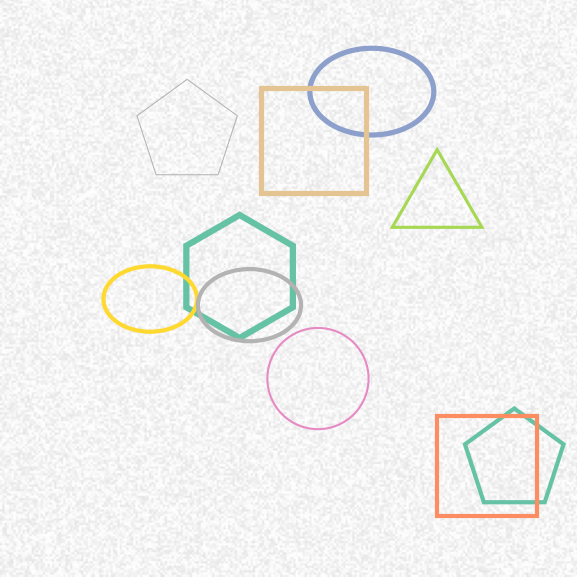[{"shape": "pentagon", "thickness": 2, "radius": 0.45, "center": [0.891, 0.202]}, {"shape": "hexagon", "thickness": 3, "radius": 0.53, "center": [0.415, 0.52]}, {"shape": "square", "thickness": 2, "radius": 0.43, "center": [0.843, 0.192]}, {"shape": "oval", "thickness": 2.5, "radius": 0.54, "center": [0.644, 0.84]}, {"shape": "circle", "thickness": 1, "radius": 0.44, "center": [0.551, 0.344]}, {"shape": "triangle", "thickness": 1.5, "radius": 0.45, "center": [0.757, 0.65]}, {"shape": "oval", "thickness": 2, "radius": 0.41, "center": [0.26, 0.481]}, {"shape": "square", "thickness": 2.5, "radius": 0.45, "center": [0.543, 0.756]}, {"shape": "oval", "thickness": 2, "radius": 0.45, "center": [0.432, 0.471]}, {"shape": "pentagon", "thickness": 0.5, "radius": 0.46, "center": [0.324, 0.77]}]